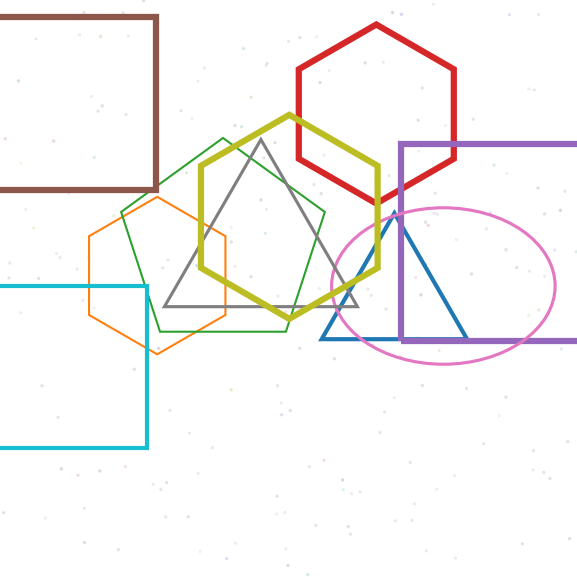[{"shape": "triangle", "thickness": 2, "radius": 0.73, "center": [0.683, 0.484]}, {"shape": "hexagon", "thickness": 1, "radius": 0.68, "center": [0.272, 0.522]}, {"shape": "pentagon", "thickness": 1, "radius": 0.93, "center": [0.386, 0.575]}, {"shape": "hexagon", "thickness": 3, "radius": 0.77, "center": [0.652, 0.802]}, {"shape": "square", "thickness": 3, "radius": 0.85, "center": [0.864, 0.579]}, {"shape": "square", "thickness": 3, "radius": 0.75, "center": [0.119, 0.82]}, {"shape": "oval", "thickness": 1.5, "radius": 0.97, "center": [0.768, 0.504]}, {"shape": "triangle", "thickness": 1.5, "radius": 0.96, "center": [0.452, 0.565]}, {"shape": "hexagon", "thickness": 3, "radius": 0.88, "center": [0.501, 0.624]}, {"shape": "square", "thickness": 2, "radius": 0.7, "center": [0.114, 0.364]}]